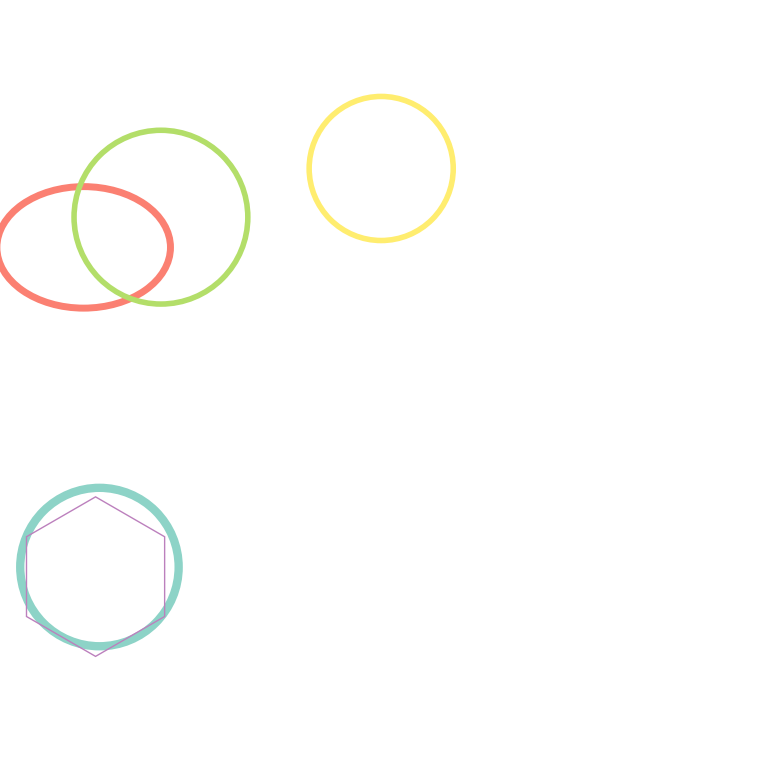[{"shape": "circle", "thickness": 3, "radius": 0.51, "center": [0.129, 0.264]}, {"shape": "oval", "thickness": 2.5, "radius": 0.56, "center": [0.109, 0.679]}, {"shape": "circle", "thickness": 2, "radius": 0.56, "center": [0.209, 0.718]}, {"shape": "hexagon", "thickness": 0.5, "radius": 0.52, "center": [0.124, 0.251]}, {"shape": "circle", "thickness": 2, "radius": 0.47, "center": [0.495, 0.781]}]